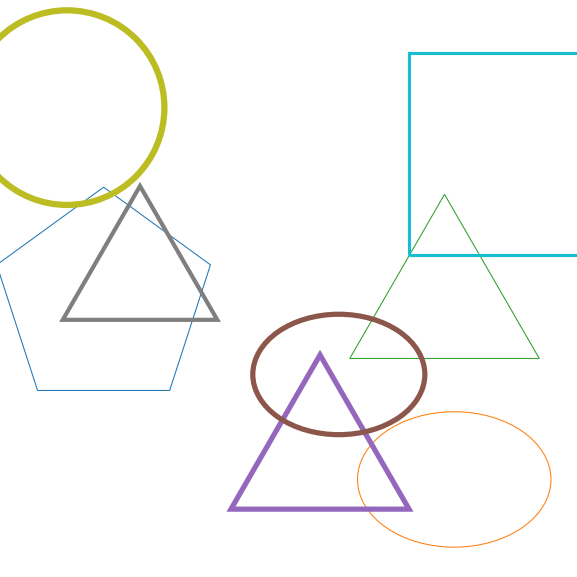[{"shape": "pentagon", "thickness": 0.5, "radius": 0.97, "center": [0.179, 0.48]}, {"shape": "oval", "thickness": 0.5, "radius": 0.84, "center": [0.787, 0.169]}, {"shape": "triangle", "thickness": 0.5, "radius": 0.95, "center": [0.77, 0.473]}, {"shape": "triangle", "thickness": 2.5, "radius": 0.89, "center": [0.554, 0.207]}, {"shape": "oval", "thickness": 2.5, "radius": 0.74, "center": [0.587, 0.351]}, {"shape": "triangle", "thickness": 2, "radius": 0.77, "center": [0.242, 0.523]}, {"shape": "circle", "thickness": 3, "radius": 0.84, "center": [0.116, 0.813]}, {"shape": "square", "thickness": 1.5, "radius": 0.87, "center": [0.883, 0.732]}]